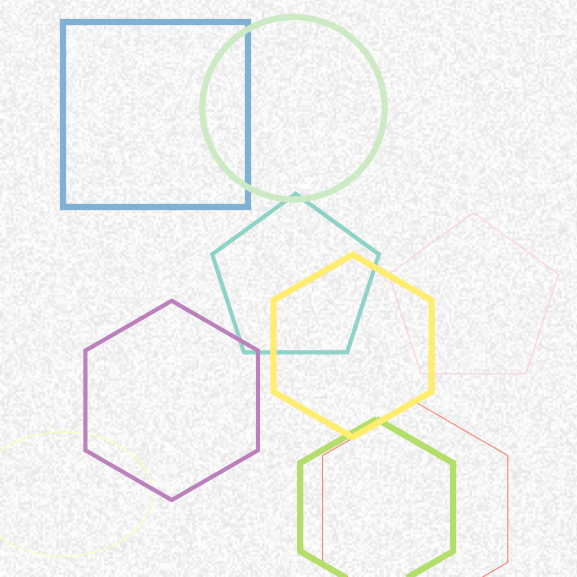[{"shape": "pentagon", "thickness": 2, "radius": 0.76, "center": [0.512, 0.512]}, {"shape": "oval", "thickness": 0.5, "radius": 0.77, "center": [0.111, 0.144]}, {"shape": "hexagon", "thickness": 0.5, "radius": 0.93, "center": [0.719, 0.118]}, {"shape": "square", "thickness": 3, "radius": 0.8, "center": [0.269, 0.802]}, {"shape": "hexagon", "thickness": 3, "radius": 0.76, "center": [0.652, 0.121]}, {"shape": "pentagon", "thickness": 0.5, "radius": 0.77, "center": [0.82, 0.477]}, {"shape": "hexagon", "thickness": 2, "radius": 0.86, "center": [0.297, 0.306]}, {"shape": "circle", "thickness": 3, "radius": 0.79, "center": [0.508, 0.812]}, {"shape": "hexagon", "thickness": 3, "radius": 0.79, "center": [0.61, 0.4]}]